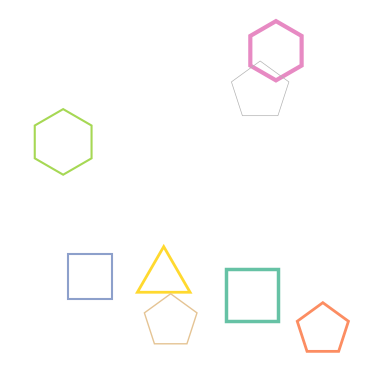[{"shape": "square", "thickness": 2.5, "radius": 0.34, "center": [0.654, 0.234]}, {"shape": "pentagon", "thickness": 2, "radius": 0.35, "center": [0.839, 0.144]}, {"shape": "square", "thickness": 1.5, "radius": 0.29, "center": [0.234, 0.281]}, {"shape": "hexagon", "thickness": 3, "radius": 0.38, "center": [0.717, 0.868]}, {"shape": "hexagon", "thickness": 1.5, "radius": 0.43, "center": [0.164, 0.631]}, {"shape": "triangle", "thickness": 2, "radius": 0.4, "center": [0.425, 0.28]}, {"shape": "pentagon", "thickness": 1, "radius": 0.36, "center": [0.443, 0.165]}, {"shape": "pentagon", "thickness": 0.5, "radius": 0.39, "center": [0.676, 0.763]}]